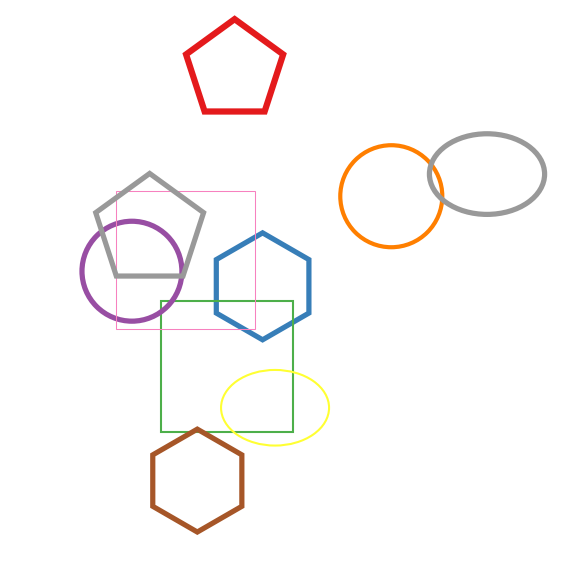[{"shape": "pentagon", "thickness": 3, "radius": 0.44, "center": [0.406, 0.878]}, {"shape": "hexagon", "thickness": 2.5, "radius": 0.46, "center": [0.455, 0.503]}, {"shape": "square", "thickness": 1, "radius": 0.57, "center": [0.393, 0.364]}, {"shape": "circle", "thickness": 2.5, "radius": 0.43, "center": [0.228, 0.53]}, {"shape": "circle", "thickness": 2, "radius": 0.44, "center": [0.678, 0.659]}, {"shape": "oval", "thickness": 1, "radius": 0.47, "center": [0.476, 0.293]}, {"shape": "hexagon", "thickness": 2.5, "radius": 0.45, "center": [0.342, 0.167]}, {"shape": "square", "thickness": 0.5, "radius": 0.6, "center": [0.321, 0.549]}, {"shape": "pentagon", "thickness": 2.5, "radius": 0.49, "center": [0.259, 0.601]}, {"shape": "oval", "thickness": 2.5, "radius": 0.5, "center": [0.843, 0.698]}]